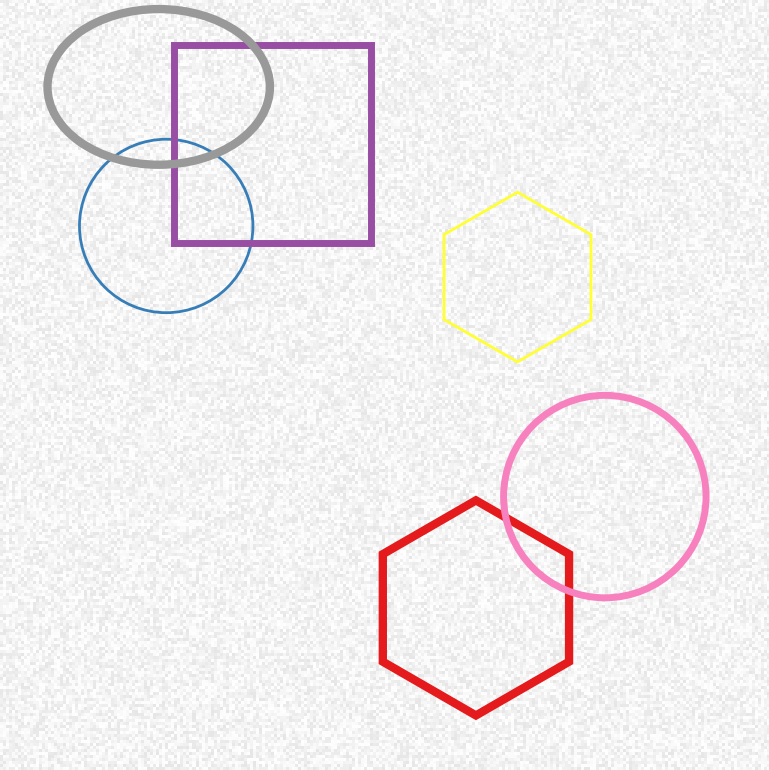[{"shape": "hexagon", "thickness": 3, "radius": 0.7, "center": [0.618, 0.211]}, {"shape": "circle", "thickness": 1, "radius": 0.56, "center": [0.216, 0.707]}, {"shape": "square", "thickness": 2.5, "radius": 0.64, "center": [0.354, 0.813]}, {"shape": "hexagon", "thickness": 1, "radius": 0.55, "center": [0.672, 0.64]}, {"shape": "circle", "thickness": 2.5, "radius": 0.66, "center": [0.785, 0.355]}, {"shape": "oval", "thickness": 3, "radius": 0.72, "center": [0.206, 0.887]}]